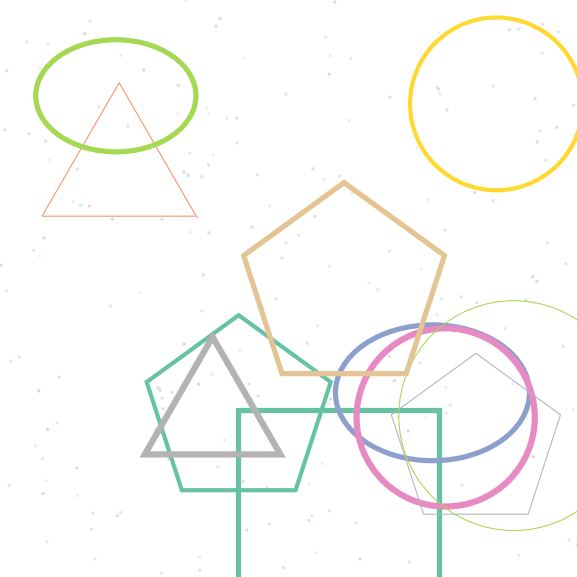[{"shape": "pentagon", "thickness": 2, "radius": 0.84, "center": [0.413, 0.286]}, {"shape": "square", "thickness": 2.5, "radius": 0.87, "center": [0.586, 0.115]}, {"shape": "triangle", "thickness": 0.5, "radius": 0.77, "center": [0.206, 0.702]}, {"shape": "oval", "thickness": 2.5, "radius": 0.84, "center": [0.749, 0.319]}, {"shape": "circle", "thickness": 3, "radius": 0.77, "center": [0.772, 0.276]}, {"shape": "circle", "thickness": 0.5, "radius": 0.99, "center": [0.89, 0.279]}, {"shape": "oval", "thickness": 2.5, "radius": 0.69, "center": [0.201, 0.833]}, {"shape": "circle", "thickness": 2, "radius": 0.75, "center": [0.86, 0.819]}, {"shape": "pentagon", "thickness": 2.5, "radius": 0.91, "center": [0.596, 0.5]}, {"shape": "pentagon", "thickness": 0.5, "radius": 0.77, "center": [0.824, 0.233]}, {"shape": "triangle", "thickness": 3, "radius": 0.68, "center": [0.368, 0.28]}]